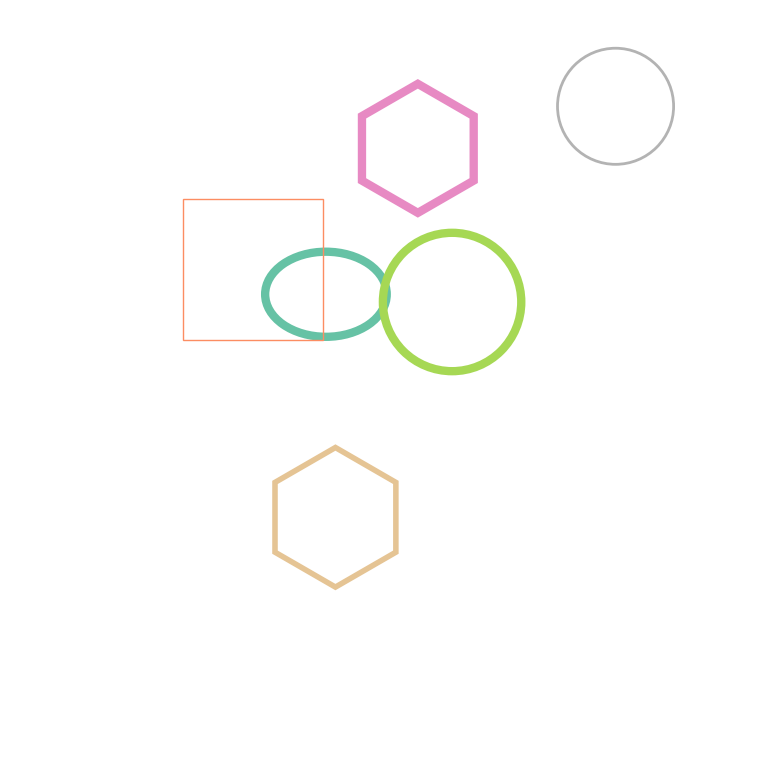[{"shape": "oval", "thickness": 3, "radius": 0.39, "center": [0.423, 0.618]}, {"shape": "square", "thickness": 0.5, "radius": 0.46, "center": [0.329, 0.65]}, {"shape": "hexagon", "thickness": 3, "radius": 0.42, "center": [0.543, 0.807]}, {"shape": "circle", "thickness": 3, "radius": 0.45, "center": [0.587, 0.608]}, {"shape": "hexagon", "thickness": 2, "radius": 0.45, "center": [0.436, 0.328]}, {"shape": "circle", "thickness": 1, "radius": 0.38, "center": [0.799, 0.862]}]